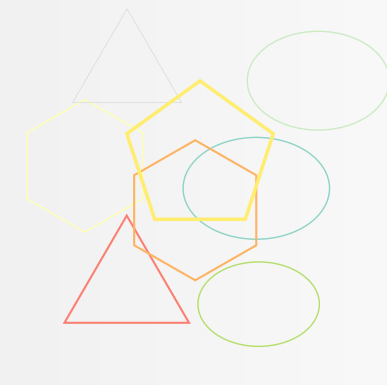[{"shape": "oval", "thickness": 1, "radius": 0.94, "center": [0.661, 0.511]}, {"shape": "hexagon", "thickness": 1, "radius": 0.86, "center": [0.219, 0.569]}, {"shape": "triangle", "thickness": 1.5, "radius": 0.93, "center": [0.327, 0.254]}, {"shape": "hexagon", "thickness": 1.5, "radius": 0.91, "center": [0.504, 0.454]}, {"shape": "oval", "thickness": 1, "radius": 0.78, "center": [0.668, 0.21]}, {"shape": "triangle", "thickness": 0.5, "radius": 0.81, "center": [0.328, 0.815]}, {"shape": "oval", "thickness": 1, "radius": 0.92, "center": [0.821, 0.79]}, {"shape": "pentagon", "thickness": 2.5, "radius": 0.99, "center": [0.516, 0.591]}]